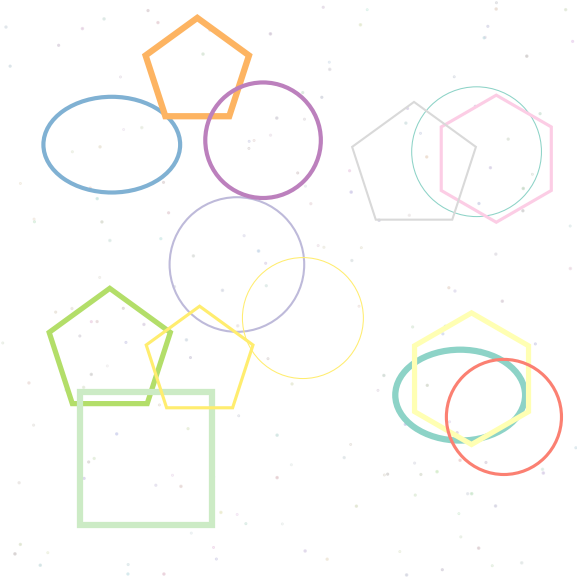[{"shape": "oval", "thickness": 3, "radius": 0.56, "center": [0.797, 0.315]}, {"shape": "circle", "thickness": 0.5, "radius": 0.56, "center": [0.825, 0.736]}, {"shape": "hexagon", "thickness": 2.5, "radius": 0.57, "center": [0.817, 0.343]}, {"shape": "circle", "thickness": 1, "radius": 0.58, "center": [0.41, 0.541]}, {"shape": "circle", "thickness": 1.5, "radius": 0.5, "center": [0.873, 0.277]}, {"shape": "oval", "thickness": 2, "radius": 0.59, "center": [0.194, 0.749]}, {"shape": "pentagon", "thickness": 3, "radius": 0.47, "center": [0.342, 0.874]}, {"shape": "pentagon", "thickness": 2.5, "radius": 0.55, "center": [0.19, 0.389]}, {"shape": "hexagon", "thickness": 1.5, "radius": 0.55, "center": [0.859, 0.724]}, {"shape": "pentagon", "thickness": 1, "radius": 0.56, "center": [0.717, 0.71]}, {"shape": "circle", "thickness": 2, "radius": 0.5, "center": [0.456, 0.756]}, {"shape": "square", "thickness": 3, "radius": 0.57, "center": [0.253, 0.205]}, {"shape": "pentagon", "thickness": 1.5, "radius": 0.49, "center": [0.346, 0.372]}, {"shape": "circle", "thickness": 0.5, "radius": 0.52, "center": [0.525, 0.448]}]